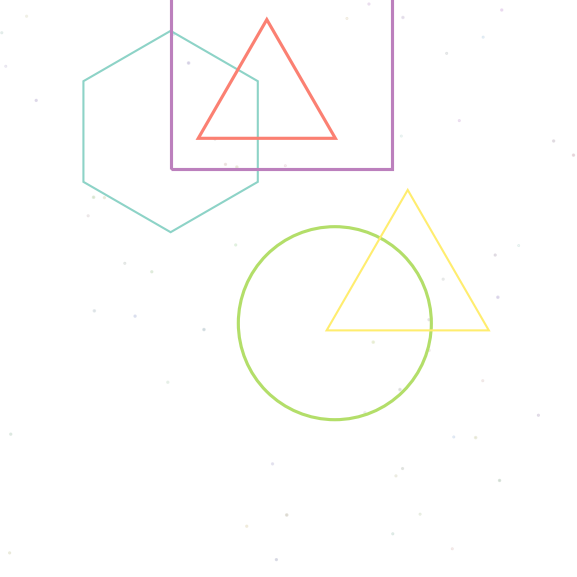[{"shape": "hexagon", "thickness": 1, "radius": 0.87, "center": [0.295, 0.771]}, {"shape": "triangle", "thickness": 1.5, "radius": 0.69, "center": [0.462, 0.828]}, {"shape": "circle", "thickness": 1.5, "radius": 0.84, "center": [0.58, 0.44]}, {"shape": "square", "thickness": 1.5, "radius": 0.95, "center": [0.487, 0.897]}, {"shape": "triangle", "thickness": 1, "radius": 0.81, "center": [0.706, 0.508]}]